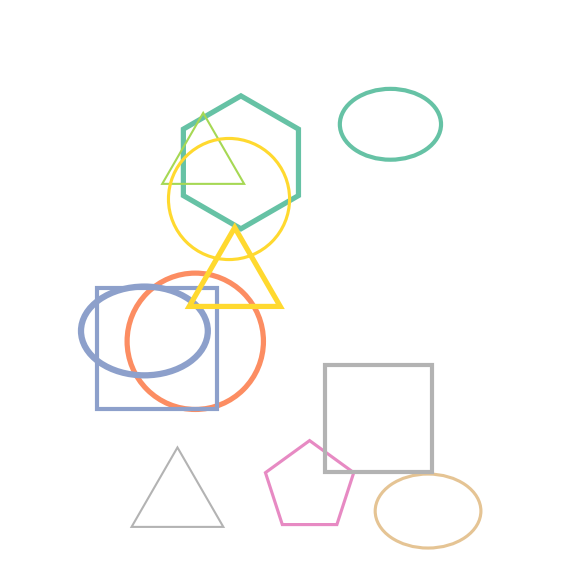[{"shape": "hexagon", "thickness": 2.5, "radius": 0.58, "center": [0.417, 0.718]}, {"shape": "oval", "thickness": 2, "radius": 0.44, "center": [0.676, 0.784]}, {"shape": "circle", "thickness": 2.5, "radius": 0.59, "center": [0.338, 0.408]}, {"shape": "square", "thickness": 2, "radius": 0.52, "center": [0.272, 0.396]}, {"shape": "oval", "thickness": 3, "radius": 0.55, "center": [0.25, 0.426]}, {"shape": "pentagon", "thickness": 1.5, "radius": 0.4, "center": [0.536, 0.156]}, {"shape": "triangle", "thickness": 1, "radius": 0.41, "center": [0.352, 0.722]}, {"shape": "circle", "thickness": 1.5, "radius": 0.52, "center": [0.397, 0.655]}, {"shape": "triangle", "thickness": 2.5, "radius": 0.46, "center": [0.406, 0.514]}, {"shape": "oval", "thickness": 1.5, "radius": 0.46, "center": [0.741, 0.114]}, {"shape": "square", "thickness": 2, "radius": 0.46, "center": [0.656, 0.274]}, {"shape": "triangle", "thickness": 1, "radius": 0.46, "center": [0.307, 0.133]}]